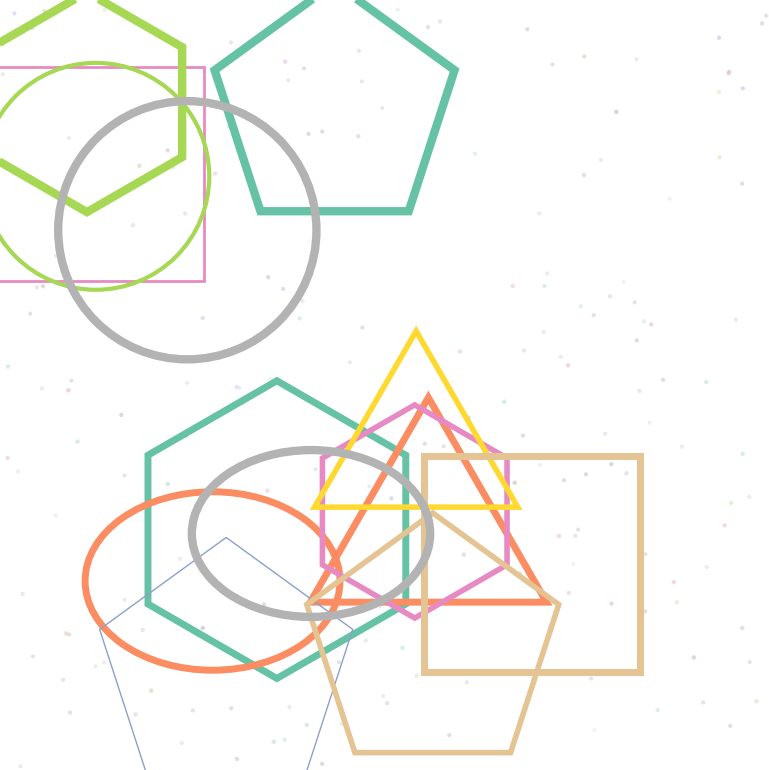[{"shape": "hexagon", "thickness": 2.5, "radius": 0.97, "center": [0.36, 0.312]}, {"shape": "pentagon", "thickness": 3, "radius": 0.82, "center": [0.435, 0.858]}, {"shape": "triangle", "thickness": 2.5, "radius": 0.89, "center": [0.556, 0.307]}, {"shape": "oval", "thickness": 2.5, "radius": 0.83, "center": [0.276, 0.245]}, {"shape": "pentagon", "thickness": 0.5, "radius": 0.86, "center": [0.294, 0.129]}, {"shape": "square", "thickness": 1, "radius": 0.69, "center": [0.126, 0.774]}, {"shape": "hexagon", "thickness": 2, "radius": 0.69, "center": [0.539, 0.336]}, {"shape": "circle", "thickness": 1.5, "radius": 0.74, "center": [0.124, 0.771]}, {"shape": "hexagon", "thickness": 3, "radius": 0.71, "center": [0.113, 0.867]}, {"shape": "triangle", "thickness": 2, "radius": 0.76, "center": [0.54, 0.418]}, {"shape": "square", "thickness": 2.5, "radius": 0.7, "center": [0.691, 0.268]}, {"shape": "pentagon", "thickness": 2, "radius": 0.86, "center": [0.562, 0.162]}, {"shape": "oval", "thickness": 3, "radius": 0.77, "center": [0.404, 0.307]}, {"shape": "circle", "thickness": 3, "radius": 0.84, "center": [0.243, 0.701]}]